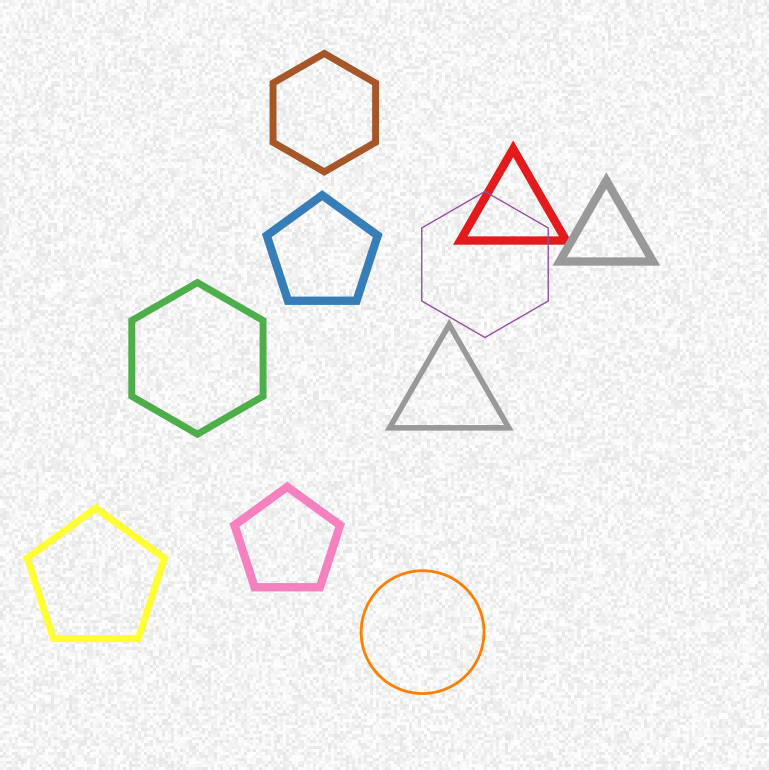[{"shape": "triangle", "thickness": 3, "radius": 0.4, "center": [0.667, 0.727]}, {"shape": "pentagon", "thickness": 3, "radius": 0.38, "center": [0.419, 0.671]}, {"shape": "hexagon", "thickness": 2.5, "radius": 0.49, "center": [0.256, 0.535]}, {"shape": "hexagon", "thickness": 0.5, "radius": 0.47, "center": [0.63, 0.657]}, {"shape": "circle", "thickness": 1, "radius": 0.4, "center": [0.549, 0.179]}, {"shape": "pentagon", "thickness": 2.5, "radius": 0.47, "center": [0.125, 0.246]}, {"shape": "hexagon", "thickness": 2.5, "radius": 0.38, "center": [0.421, 0.854]}, {"shape": "pentagon", "thickness": 3, "radius": 0.36, "center": [0.373, 0.296]}, {"shape": "triangle", "thickness": 3, "radius": 0.35, "center": [0.787, 0.695]}, {"shape": "triangle", "thickness": 2, "radius": 0.45, "center": [0.583, 0.489]}]